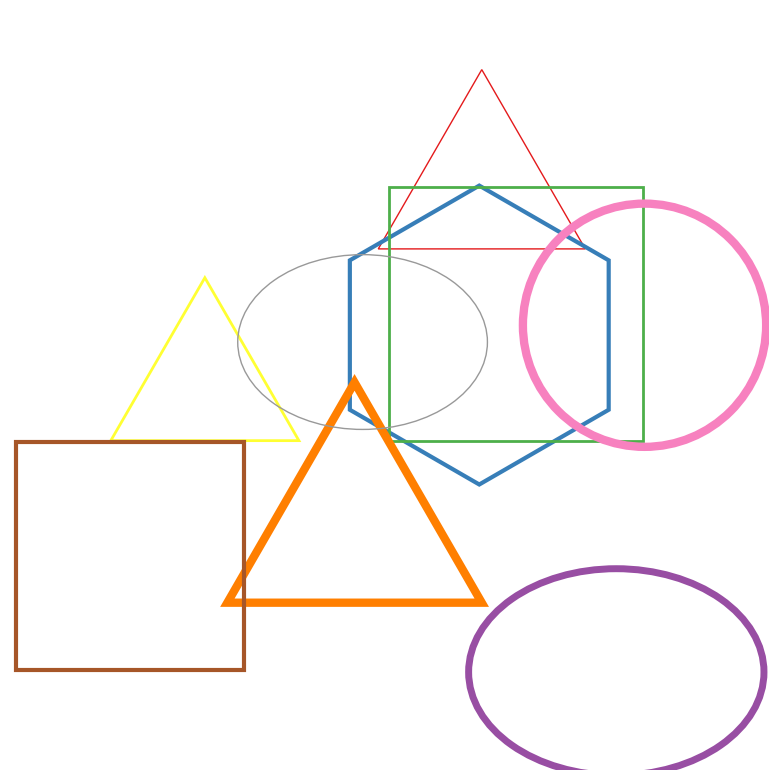[{"shape": "triangle", "thickness": 0.5, "radius": 0.78, "center": [0.626, 0.754]}, {"shape": "hexagon", "thickness": 1.5, "radius": 0.97, "center": [0.622, 0.565]}, {"shape": "square", "thickness": 1, "radius": 0.82, "center": [0.67, 0.592]}, {"shape": "oval", "thickness": 2.5, "radius": 0.96, "center": [0.8, 0.127]}, {"shape": "triangle", "thickness": 3, "radius": 0.95, "center": [0.46, 0.313]}, {"shape": "triangle", "thickness": 1, "radius": 0.71, "center": [0.266, 0.498]}, {"shape": "square", "thickness": 1.5, "radius": 0.74, "center": [0.169, 0.278]}, {"shape": "circle", "thickness": 3, "radius": 0.79, "center": [0.837, 0.578]}, {"shape": "oval", "thickness": 0.5, "radius": 0.81, "center": [0.471, 0.556]}]